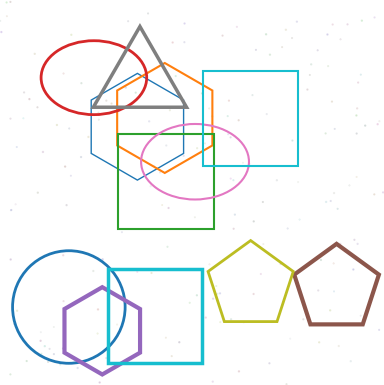[{"shape": "hexagon", "thickness": 1, "radius": 0.69, "center": [0.357, 0.671]}, {"shape": "circle", "thickness": 2, "radius": 0.73, "center": [0.179, 0.203]}, {"shape": "hexagon", "thickness": 1.5, "radius": 0.71, "center": [0.428, 0.694]}, {"shape": "square", "thickness": 1.5, "radius": 0.62, "center": [0.431, 0.528]}, {"shape": "oval", "thickness": 2, "radius": 0.69, "center": [0.244, 0.798]}, {"shape": "hexagon", "thickness": 3, "radius": 0.57, "center": [0.266, 0.141]}, {"shape": "pentagon", "thickness": 3, "radius": 0.58, "center": [0.874, 0.251]}, {"shape": "oval", "thickness": 1.5, "radius": 0.7, "center": [0.507, 0.58]}, {"shape": "triangle", "thickness": 2.5, "radius": 0.7, "center": [0.363, 0.791]}, {"shape": "pentagon", "thickness": 2, "radius": 0.58, "center": [0.651, 0.259]}, {"shape": "square", "thickness": 2.5, "radius": 0.61, "center": [0.402, 0.178]}, {"shape": "square", "thickness": 1.5, "radius": 0.62, "center": [0.651, 0.692]}]